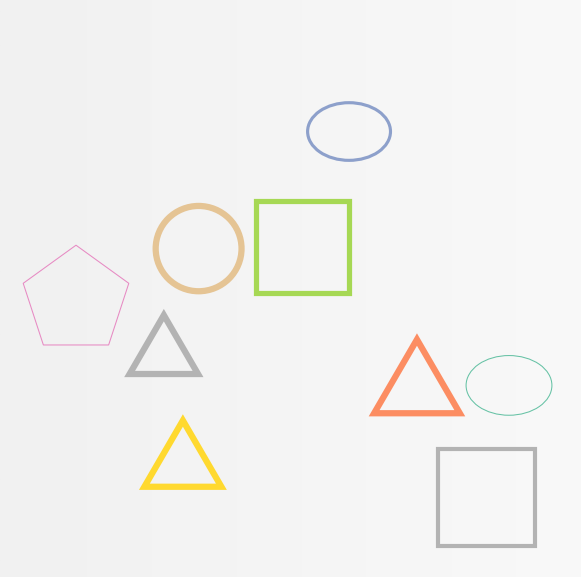[{"shape": "oval", "thickness": 0.5, "radius": 0.37, "center": [0.876, 0.332]}, {"shape": "triangle", "thickness": 3, "radius": 0.43, "center": [0.717, 0.326]}, {"shape": "oval", "thickness": 1.5, "radius": 0.36, "center": [0.601, 0.771]}, {"shape": "pentagon", "thickness": 0.5, "radius": 0.48, "center": [0.131, 0.479]}, {"shape": "square", "thickness": 2.5, "radius": 0.4, "center": [0.521, 0.572]}, {"shape": "triangle", "thickness": 3, "radius": 0.38, "center": [0.315, 0.195]}, {"shape": "circle", "thickness": 3, "radius": 0.37, "center": [0.342, 0.569]}, {"shape": "triangle", "thickness": 3, "radius": 0.34, "center": [0.282, 0.385]}, {"shape": "square", "thickness": 2, "radius": 0.42, "center": [0.837, 0.137]}]